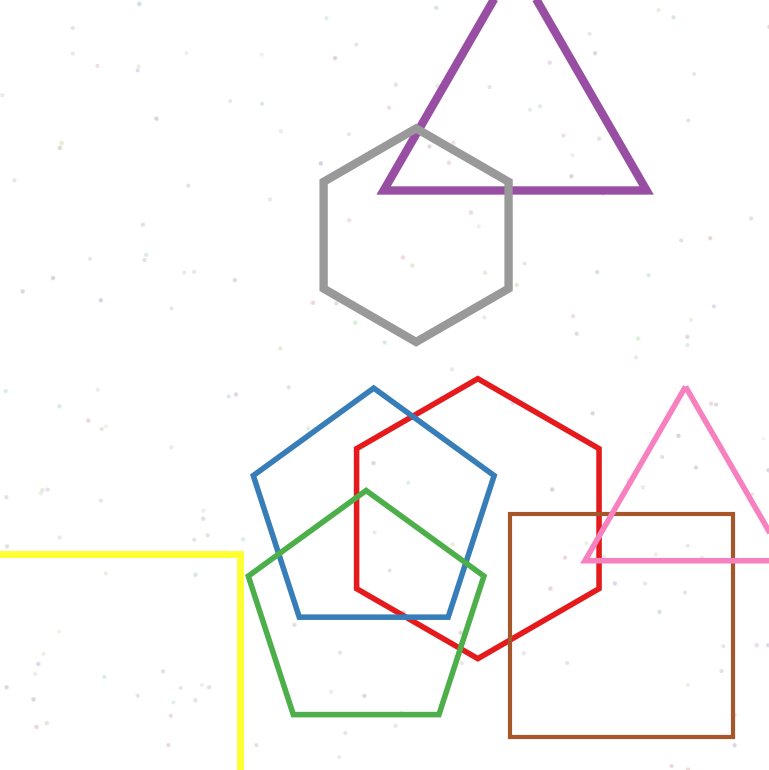[{"shape": "hexagon", "thickness": 2, "radius": 0.91, "center": [0.621, 0.326]}, {"shape": "pentagon", "thickness": 2, "radius": 0.82, "center": [0.485, 0.332]}, {"shape": "pentagon", "thickness": 2, "radius": 0.8, "center": [0.475, 0.202]}, {"shape": "triangle", "thickness": 3, "radius": 0.99, "center": [0.669, 0.851]}, {"shape": "square", "thickness": 2.5, "radius": 0.85, "center": [0.142, 0.11]}, {"shape": "square", "thickness": 1.5, "radius": 0.72, "center": [0.807, 0.187]}, {"shape": "triangle", "thickness": 2, "radius": 0.75, "center": [0.89, 0.347]}, {"shape": "hexagon", "thickness": 3, "radius": 0.69, "center": [0.54, 0.695]}]